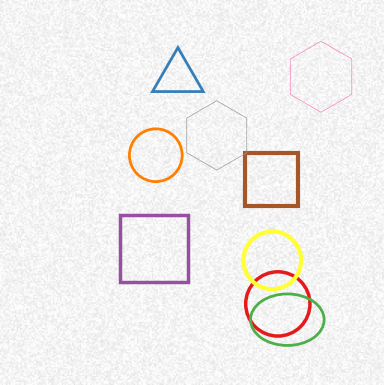[{"shape": "circle", "thickness": 2.5, "radius": 0.42, "center": [0.722, 0.211]}, {"shape": "triangle", "thickness": 2, "radius": 0.38, "center": [0.462, 0.8]}, {"shape": "oval", "thickness": 2, "radius": 0.48, "center": [0.746, 0.17]}, {"shape": "square", "thickness": 2.5, "radius": 0.44, "center": [0.399, 0.354]}, {"shape": "circle", "thickness": 2, "radius": 0.34, "center": [0.405, 0.597]}, {"shape": "circle", "thickness": 3, "radius": 0.37, "center": [0.707, 0.324]}, {"shape": "square", "thickness": 3, "radius": 0.34, "center": [0.706, 0.533]}, {"shape": "hexagon", "thickness": 0.5, "radius": 0.46, "center": [0.834, 0.801]}, {"shape": "hexagon", "thickness": 0.5, "radius": 0.45, "center": [0.563, 0.648]}]